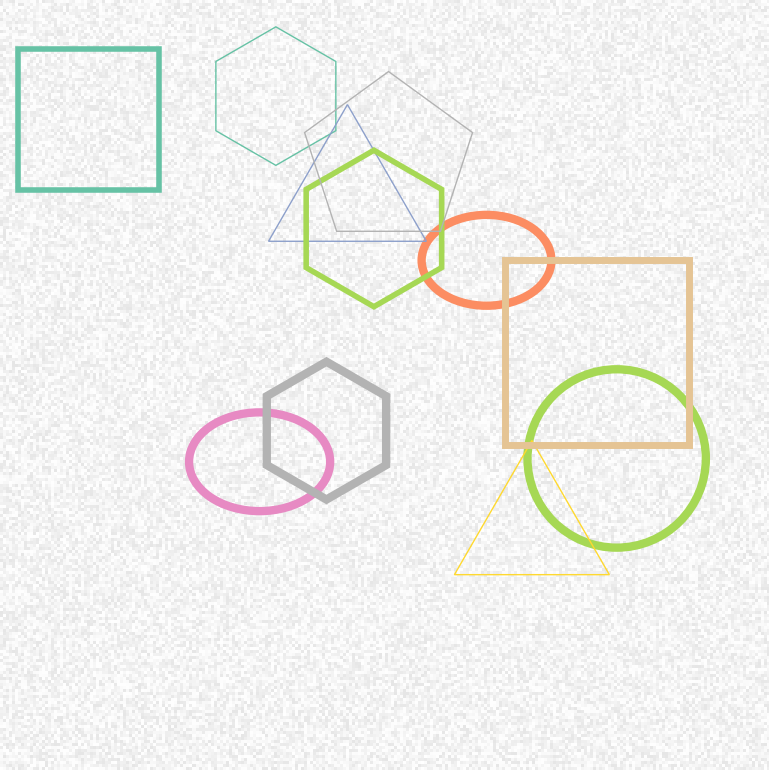[{"shape": "hexagon", "thickness": 0.5, "radius": 0.45, "center": [0.358, 0.875]}, {"shape": "square", "thickness": 2, "radius": 0.46, "center": [0.115, 0.845]}, {"shape": "oval", "thickness": 3, "radius": 0.42, "center": [0.632, 0.662]}, {"shape": "triangle", "thickness": 0.5, "radius": 0.59, "center": [0.451, 0.746]}, {"shape": "oval", "thickness": 3, "radius": 0.46, "center": [0.337, 0.4]}, {"shape": "hexagon", "thickness": 2, "radius": 0.51, "center": [0.486, 0.703]}, {"shape": "circle", "thickness": 3, "radius": 0.58, "center": [0.801, 0.405]}, {"shape": "triangle", "thickness": 0.5, "radius": 0.58, "center": [0.691, 0.312]}, {"shape": "square", "thickness": 2.5, "radius": 0.6, "center": [0.775, 0.542]}, {"shape": "pentagon", "thickness": 0.5, "radius": 0.57, "center": [0.505, 0.792]}, {"shape": "hexagon", "thickness": 3, "radius": 0.45, "center": [0.424, 0.441]}]